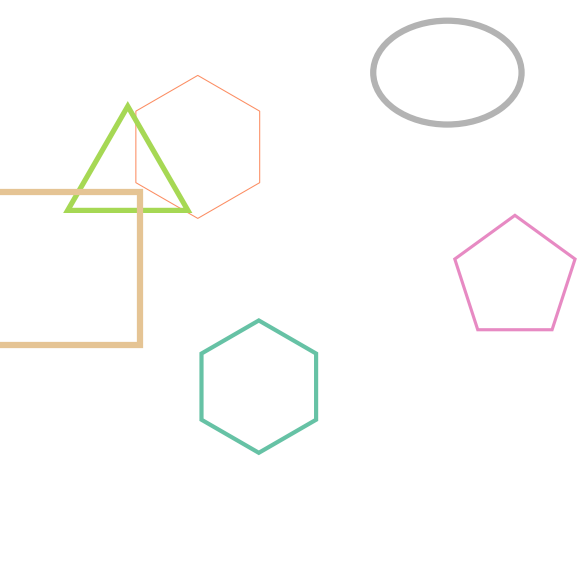[{"shape": "hexagon", "thickness": 2, "radius": 0.57, "center": [0.448, 0.33]}, {"shape": "hexagon", "thickness": 0.5, "radius": 0.62, "center": [0.342, 0.745]}, {"shape": "pentagon", "thickness": 1.5, "radius": 0.55, "center": [0.892, 0.517]}, {"shape": "triangle", "thickness": 2.5, "radius": 0.6, "center": [0.221, 0.695]}, {"shape": "square", "thickness": 3, "radius": 0.66, "center": [0.11, 0.534]}, {"shape": "oval", "thickness": 3, "radius": 0.64, "center": [0.775, 0.873]}]